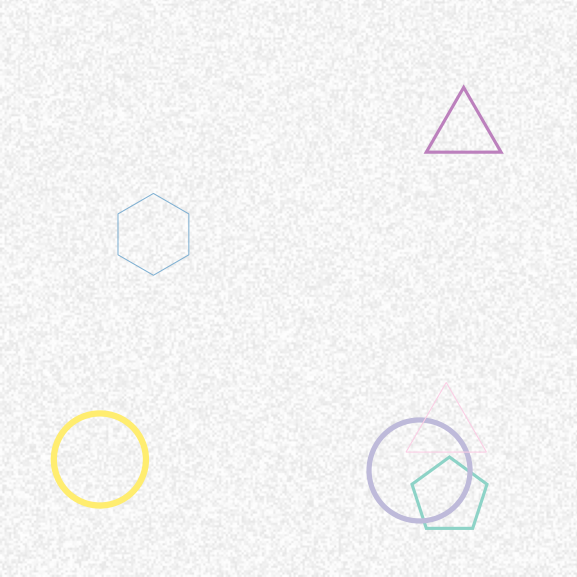[{"shape": "pentagon", "thickness": 1.5, "radius": 0.34, "center": [0.778, 0.139]}, {"shape": "circle", "thickness": 2.5, "radius": 0.44, "center": [0.726, 0.184]}, {"shape": "hexagon", "thickness": 0.5, "radius": 0.35, "center": [0.266, 0.593]}, {"shape": "triangle", "thickness": 0.5, "radius": 0.4, "center": [0.773, 0.256]}, {"shape": "triangle", "thickness": 1.5, "radius": 0.37, "center": [0.803, 0.773]}, {"shape": "circle", "thickness": 3, "radius": 0.4, "center": [0.173, 0.204]}]